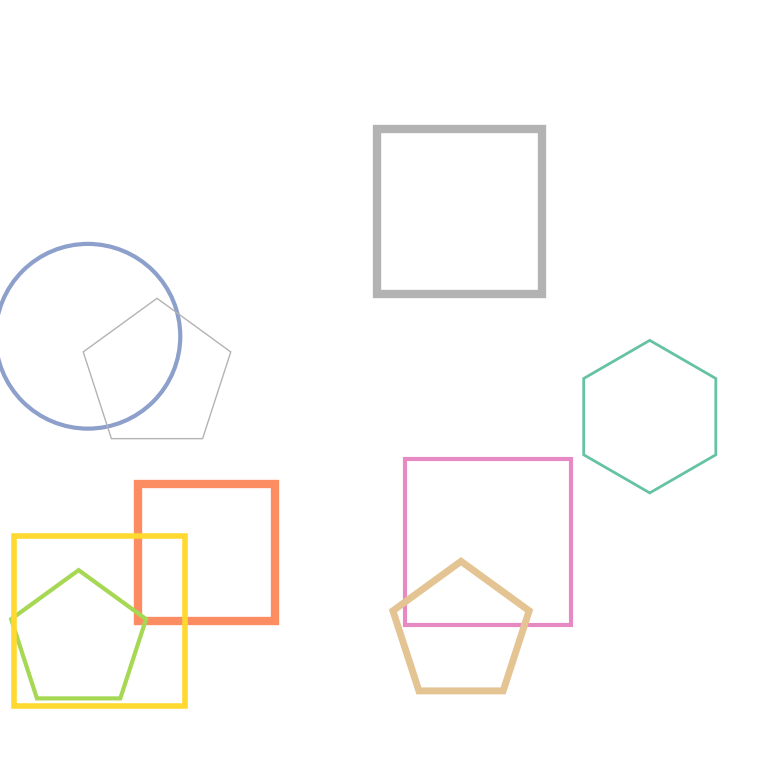[{"shape": "hexagon", "thickness": 1, "radius": 0.5, "center": [0.844, 0.459]}, {"shape": "square", "thickness": 3, "radius": 0.45, "center": [0.268, 0.283]}, {"shape": "circle", "thickness": 1.5, "radius": 0.6, "center": [0.114, 0.563]}, {"shape": "square", "thickness": 1.5, "radius": 0.54, "center": [0.634, 0.296]}, {"shape": "pentagon", "thickness": 1.5, "radius": 0.46, "center": [0.102, 0.167]}, {"shape": "square", "thickness": 2, "radius": 0.55, "center": [0.129, 0.194]}, {"shape": "pentagon", "thickness": 2.5, "radius": 0.47, "center": [0.599, 0.178]}, {"shape": "square", "thickness": 3, "radius": 0.54, "center": [0.597, 0.726]}, {"shape": "pentagon", "thickness": 0.5, "radius": 0.5, "center": [0.204, 0.512]}]